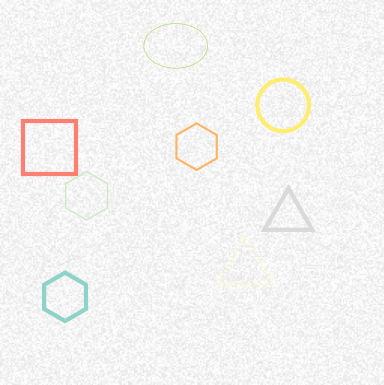[{"shape": "hexagon", "thickness": 3, "radius": 0.31, "center": [0.169, 0.229]}, {"shape": "triangle", "thickness": 0.5, "radius": 0.42, "center": [0.638, 0.303]}, {"shape": "square", "thickness": 3, "radius": 0.34, "center": [0.127, 0.618]}, {"shape": "hexagon", "thickness": 1.5, "radius": 0.3, "center": [0.511, 0.619]}, {"shape": "oval", "thickness": 0.5, "radius": 0.41, "center": [0.457, 0.881]}, {"shape": "triangle", "thickness": 3, "radius": 0.36, "center": [0.749, 0.439]}, {"shape": "hexagon", "thickness": 1, "radius": 0.31, "center": [0.225, 0.491]}, {"shape": "circle", "thickness": 3, "radius": 0.34, "center": [0.735, 0.726]}]